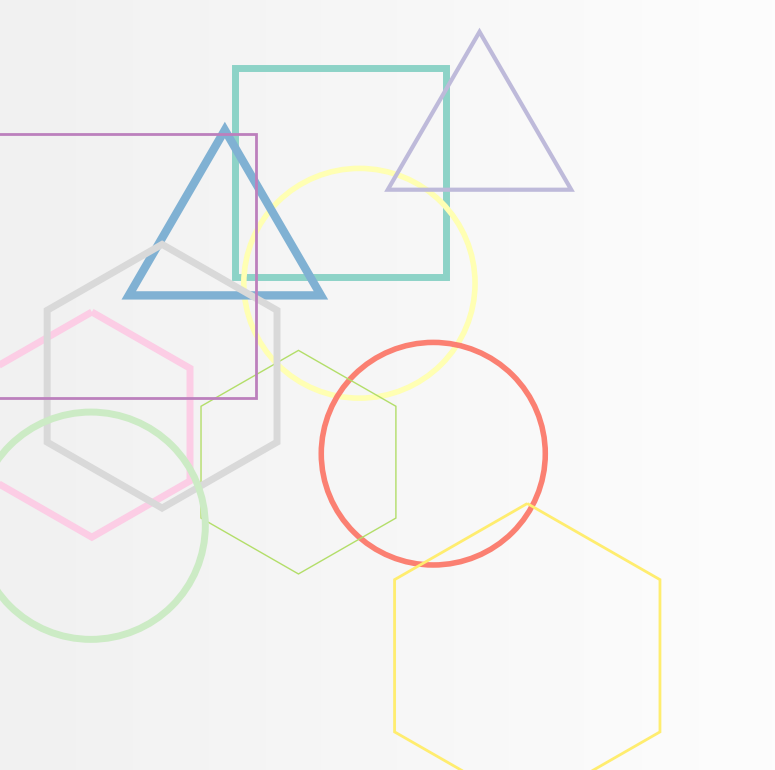[{"shape": "square", "thickness": 2.5, "radius": 0.68, "center": [0.439, 0.776]}, {"shape": "circle", "thickness": 2, "radius": 0.75, "center": [0.464, 0.632]}, {"shape": "triangle", "thickness": 1.5, "radius": 0.68, "center": [0.619, 0.822]}, {"shape": "circle", "thickness": 2, "radius": 0.72, "center": [0.559, 0.411]}, {"shape": "triangle", "thickness": 3, "radius": 0.72, "center": [0.29, 0.688]}, {"shape": "hexagon", "thickness": 0.5, "radius": 0.73, "center": [0.385, 0.4]}, {"shape": "hexagon", "thickness": 2.5, "radius": 0.73, "center": [0.119, 0.449]}, {"shape": "hexagon", "thickness": 2.5, "radius": 0.86, "center": [0.209, 0.511]}, {"shape": "square", "thickness": 1, "radius": 0.85, "center": [0.16, 0.655]}, {"shape": "circle", "thickness": 2.5, "radius": 0.74, "center": [0.117, 0.317]}, {"shape": "hexagon", "thickness": 1, "radius": 0.99, "center": [0.68, 0.148]}]